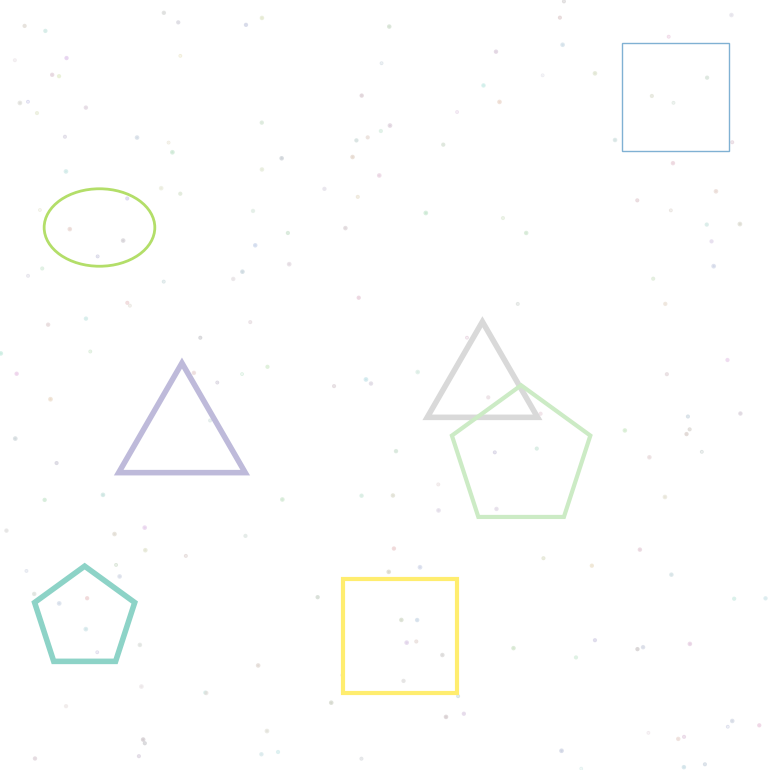[{"shape": "pentagon", "thickness": 2, "radius": 0.34, "center": [0.11, 0.196]}, {"shape": "triangle", "thickness": 2, "radius": 0.47, "center": [0.236, 0.434]}, {"shape": "square", "thickness": 0.5, "radius": 0.35, "center": [0.877, 0.874]}, {"shape": "oval", "thickness": 1, "radius": 0.36, "center": [0.129, 0.705]}, {"shape": "triangle", "thickness": 2, "radius": 0.41, "center": [0.627, 0.499]}, {"shape": "pentagon", "thickness": 1.5, "radius": 0.47, "center": [0.677, 0.405]}, {"shape": "square", "thickness": 1.5, "radius": 0.37, "center": [0.519, 0.174]}]